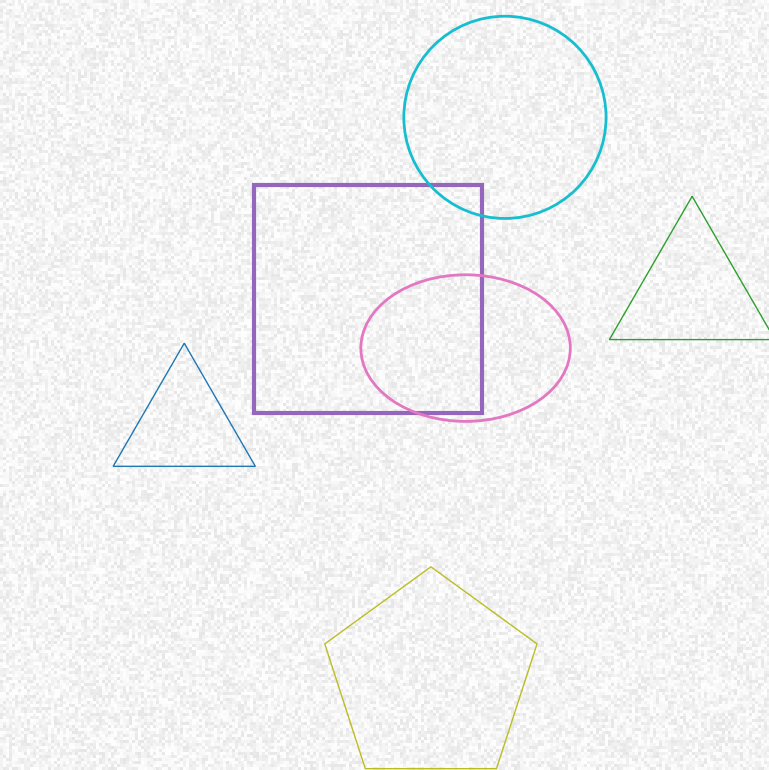[{"shape": "triangle", "thickness": 0.5, "radius": 0.53, "center": [0.239, 0.448]}, {"shape": "triangle", "thickness": 0.5, "radius": 0.62, "center": [0.899, 0.621]}, {"shape": "square", "thickness": 1.5, "radius": 0.74, "center": [0.478, 0.611]}, {"shape": "oval", "thickness": 1, "radius": 0.68, "center": [0.605, 0.548]}, {"shape": "pentagon", "thickness": 0.5, "radius": 0.72, "center": [0.56, 0.119]}, {"shape": "circle", "thickness": 1, "radius": 0.66, "center": [0.656, 0.848]}]